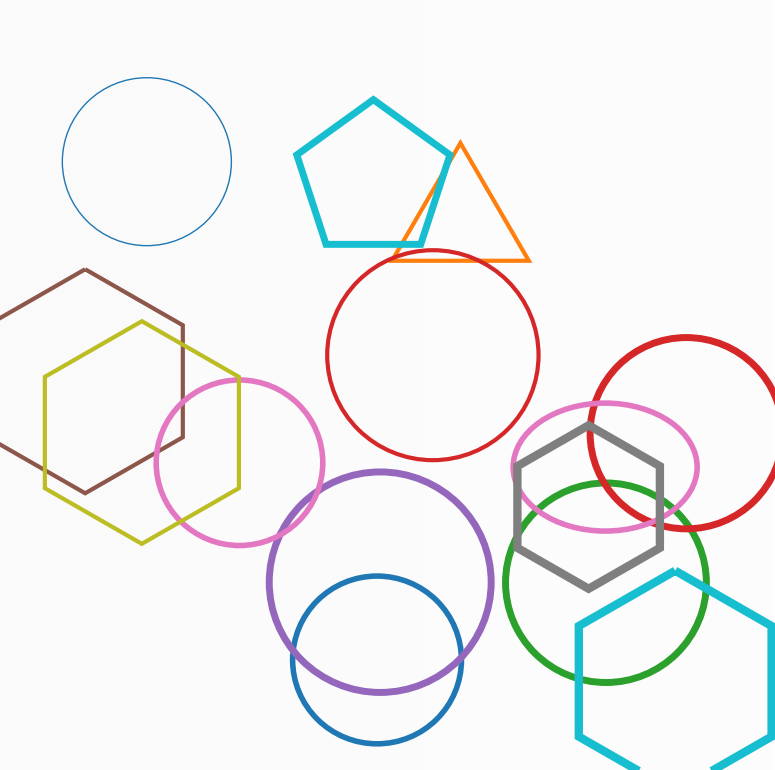[{"shape": "circle", "thickness": 2, "radius": 0.54, "center": [0.487, 0.143]}, {"shape": "circle", "thickness": 0.5, "radius": 0.55, "center": [0.189, 0.79]}, {"shape": "triangle", "thickness": 1.5, "radius": 0.51, "center": [0.594, 0.712]}, {"shape": "circle", "thickness": 2.5, "radius": 0.65, "center": [0.782, 0.243]}, {"shape": "circle", "thickness": 2.5, "radius": 0.62, "center": [0.886, 0.437]}, {"shape": "circle", "thickness": 1.5, "radius": 0.68, "center": [0.559, 0.539]}, {"shape": "circle", "thickness": 2.5, "radius": 0.72, "center": [0.491, 0.244]}, {"shape": "hexagon", "thickness": 1.5, "radius": 0.73, "center": [0.11, 0.505]}, {"shape": "circle", "thickness": 2, "radius": 0.54, "center": [0.309, 0.399]}, {"shape": "oval", "thickness": 2, "radius": 0.59, "center": [0.781, 0.393]}, {"shape": "hexagon", "thickness": 3, "radius": 0.53, "center": [0.76, 0.342]}, {"shape": "hexagon", "thickness": 1.5, "radius": 0.72, "center": [0.183, 0.438]}, {"shape": "hexagon", "thickness": 3, "radius": 0.72, "center": [0.871, 0.115]}, {"shape": "pentagon", "thickness": 2.5, "radius": 0.52, "center": [0.482, 0.767]}]